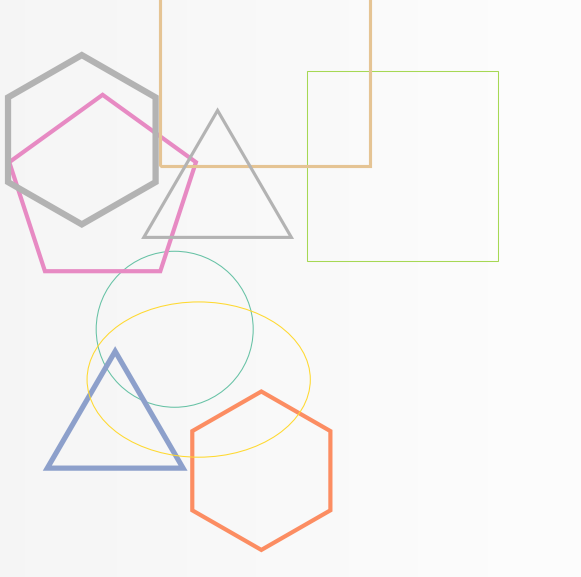[{"shape": "circle", "thickness": 0.5, "radius": 0.68, "center": [0.301, 0.429]}, {"shape": "hexagon", "thickness": 2, "radius": 0.69, "center": [0.45, 0.184]}, {"shape": "triangle", "thickness": 2.5, "radius": 0.67, "center": [0.198, 0.256]}, {"shape": "pentagon", "thickness": 2, "radius": 0.84, "center": [0.177, 0.666]}, {"shape": "square", "thickness": 0.5, "radius": 0.82, "center": [0.693, 0.712]}, {"shape": "oval", "thickness": 0.5, "radius": 0.96, "center": [0.342, 0.342]}, {"shape": "square", "thickness": 1.5, "radius": 0.9, "center": [0.455, 0.893]}, {"shape": "triangle", "thickness": 1.5, "radius": 0.73, "center": [0.374, 0.661]}, {"shape": "hexagon", "thickness": 3, "radius": 0.73, "center": [0.141, 0.757]}]